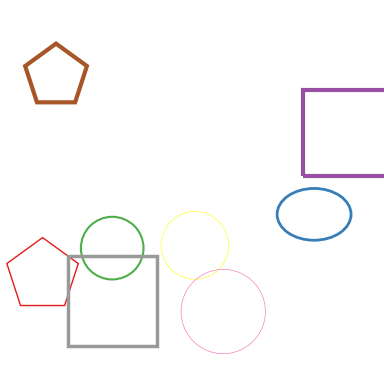[{"shape": "pentagon", "thickness": 1, "radius": 0.49, "center": [0.111, 0.285]}, {"shape": "oval", "thickness": 2, "radius": 0.48, "center": [0.816, 0.443]}, {"shape": "circle", "thickness": 1.5, "radius": 0.41, "center": [0.291, 0.356]}, {"shape": "square", "thickness": 3, "radius": 0.56, "center": [0.898, 0.654]}, {"shape": "circle", "thickness": 0.5, "radius": 0.44, "center": [0.506, 0.363]}, {"shape": "pentagon", "thickness": 3, "radius": 0.42, "center": [0.146, 0.802]}, {"shape": "circle", "thickness": 0.5, "radius": 0.55, "center": [0.58, 0.191]}, {"shape": "square", "thickness": 2.5, "radius": 0.58, "center": [0.292, 0.219]}]